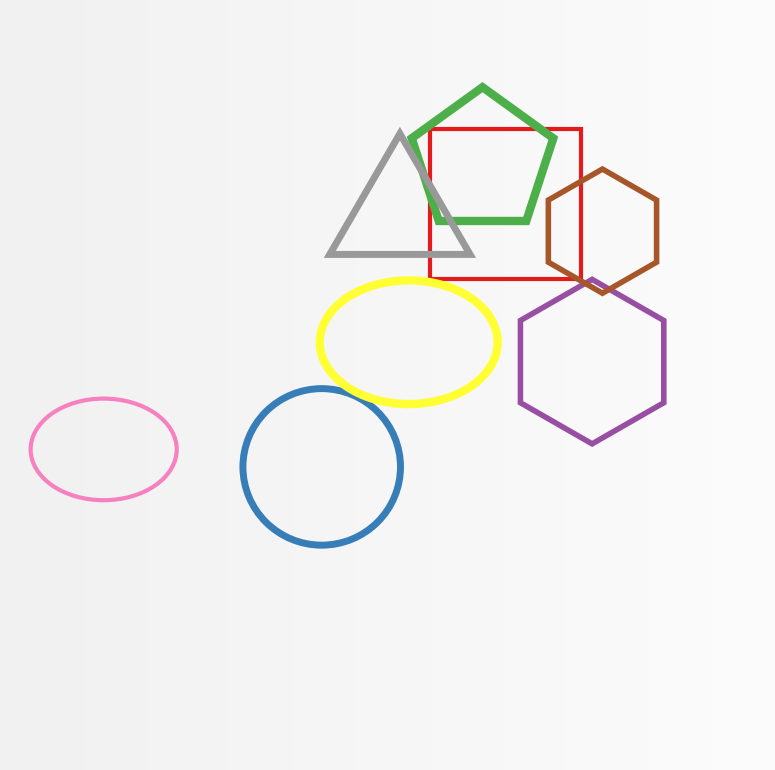[{"shape": "square", "thickness": 1.5, "radius": 0.49, "center": [0.653, 0.736]}, {"shape": "circle", "thickness": 2.5, "radius": 0.51, "center": [0.415, 0.394]}, {"shape": "pentagon", "thickness": 3, "radius": 0.48, "center": [0.623, 0.791]}, {"shape": "hexagon", "thickness": 2, "radius": 0.53, "center": [0.764, 0.53]}, {"shape": "oval", "thickness": 3, "radius": 0.57, "center": [0.527, 0.556]}, {"shape": "hexagon", "thickness": 2, "radius": 0.4, "center": [0.777, 0.7]}, {"shape": "oval", "thickness": 1.5, "radius": 0.47, "center": [0.134, 0.416]}, {"shape": "triangle", "thickness": 2.5, "radius": 0.52, "center": [0.516, 0.722]}]